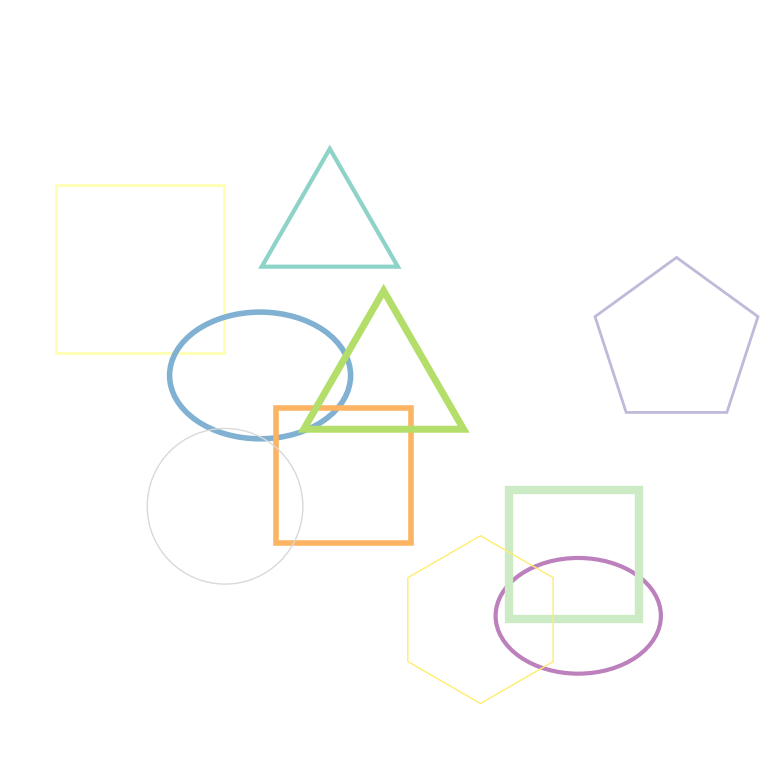[{"shape": "triangle", "thickness": 1.5, "radius": 0.51, "center": [0.428, 0.705]}, {"shape": "square", "thickness": 1, "radius": 0.54, "center": [0.181, 0.651]}, {"shape": "pentagon", "thickness": 1, "radius": 0.56, "center": [0.879, 0.554]}, {"shape": "oval", "thickness": 2, "radius": 0.59, "center": [0.338, 0.512]}, {"shape": "square", "thickness": 2, "radius": 0.44, "center": [0.445, 0.382]}, {"shape": "triangle", "thickness": 2.5, "radius": 0.6, "center": [0.498, 0.502]}, {"shape": "circle", "thickness": 0.5, "radius": 0.51, "center": [0.292, 0.342]}, {"shape": "oval", "thickness": 1.5, "radius": 0.54, "center": [0.751, 0.2]}, {"shape": "square", "thickness": 3, "radius": 0.42, "center": [0.745, 0.28]}, {"shape": "hexagon", "thickness": 0.5, "radius": 0.54, "center": [0.624, 0.195]}]